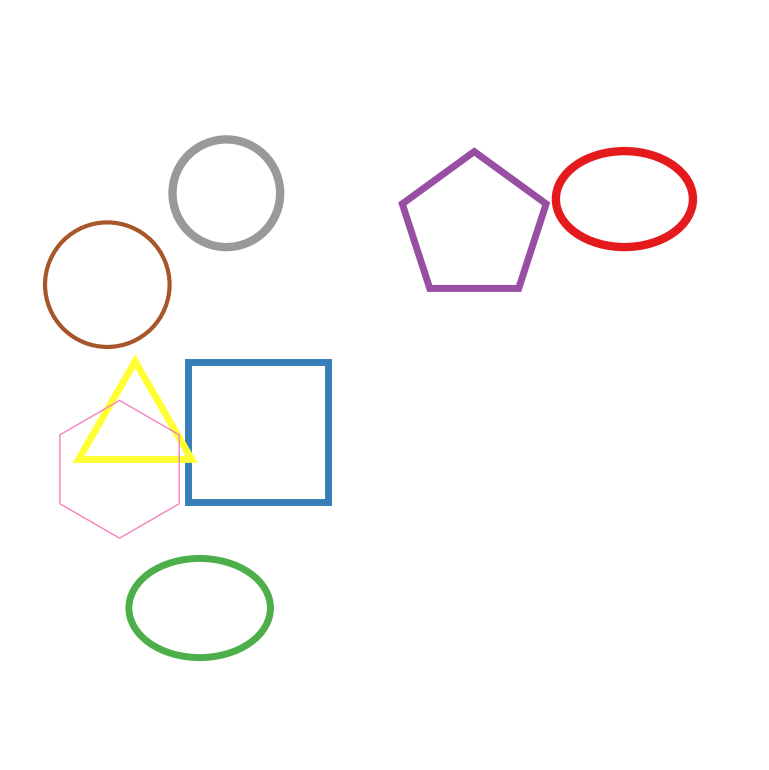[{"shape": "oval", "thickness": 3, "radius": 0.45, "center": [0.811, 0.741]}, {"shape": "square", "thickness": 2.5, "radius": 0.45, "center": [0.335, 0.439]}, {"shape": "oval", "thickness": 2.5, "radius": 0.46, "center": [0.259, 0.21]}, {"shape": "pentagon", "thickness": 2.5, "radius": 0.49, "center": [0.616, 0.705]}, {"shape": "triangle", "thickness": 2.5, "radius": 0.42, "center": [0.175, 0.446]}, {"shape": "circle", "thickness": 1.5, "radius": 0.4, "center": [0.139, 0.63]}, {"shape": "hexagon", "thickness": 0.5, "radius": 0.45, "center": [0.155, 0.391]}, {"shape": "circle", "thickness": 3, "radius": 0.35, "center": [0.294, 0.749]}]